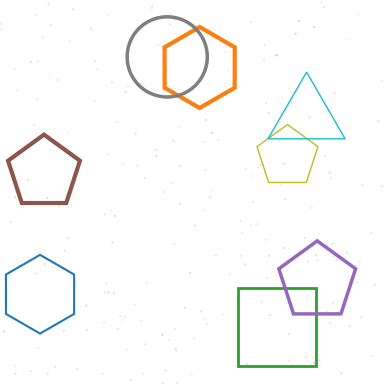[{"shape": "hexagon", "thickness": 1.5, "radius": 0.51, "center": [0.104, 0.236]}, {"shape": "hexagon", "thickness": 3, "radius": 0.53, "center": [0.519, 0.825]}, {"shape": "square", "thickness": 2, "radius": 0.51, "center": [0.72, 0.15]}, {"shape": "pentagon", "thickness": 2.5, "radius": 0.52, "center": [0.824, 0.269]}, {"shape": "pentagon", "thickness": 3, "radius": 0.49, "center": [0.114, 0.552]}, {"shape": "circle", "thickness": 2.5, "radius": 0.52, "center": [0.434, 0.852]}, {"shape": "pentagon", "thickness": 1, "radius": 0.42, "center": [0.747, 0.593]}, {"shape": "triangle", "thickness": 1, "radius": 0.58, "center": [0.796, 0.697]}]